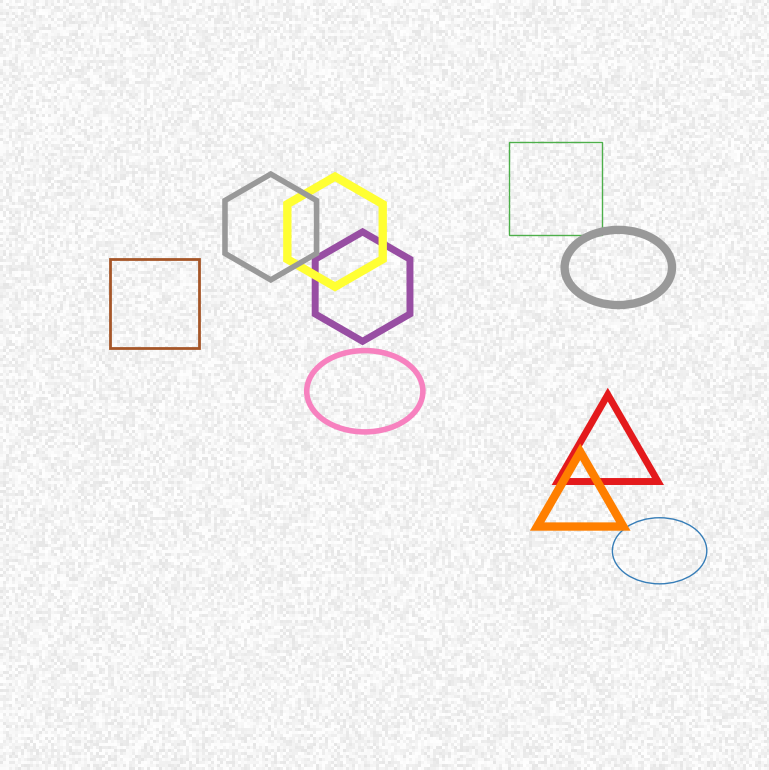[{"shape": "triangle", "thickness": 2.5, "radius": 0.38, "center": [0.789, 0.412]}, {"shape": "oval", "thickness": 0.5, "radius": 0.31, "center": [0.857, 0.285]}, {"shape": "square", "thickness": 0.5, "radius": 0.3, "center": [0.721, 0.756]}, {"shape": "hexagon", "thickness": 2.5, "radius": 0.36, "center": [0.471, 0.628]}, {"shape": "triangle", "thickness": 3, "radius": 0.32, "center": [0.754, 0.349]}, {"shape": "hexagon", "thickness": 3, "radius": 0.36, "center": [0.435, 0.699]}, {"shape": "square", "thickness": 1, "radius": 0.29, "center": [0.201, 0.606]}, {"shape": "oval", "thickness": 2, "radius": 0.38, "center": [0.474, 0.492]}, {"shape": "hexagon", "thickness": 2, "radius": 0.34, "center": [0.352, 0.705]}, {"shape": "oval", "thickness": 3, "radius": 0.35, "center": [0.803, 0.653]}]